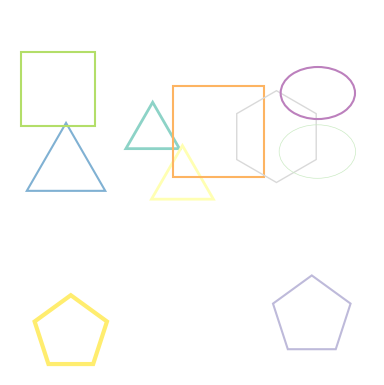[{"shape": "triangle", "thickness": 2, "radius": 0.4, "center": [0.397, 0.654]}, {"shape": "triangle", "thickness": 2, "radius": 0.46, "center": [0.474, 0.529]}, {"shape": "pentagon", "thickness": 1.5, "radius": 0.53, "center": [0.81, 0.179]}, {"shape": "triangle", "thickness": 1.5, "radius": 0.59, "center": [0.172, 0.563]}, {"shape": "square", "thickness": 1.5, "radius": 0.59, "center": [0.567, 0.659]}, {"shape": "square", "thickness": 1.5, "radius": 0.48, "center": [0.152, 0.77]}, {"shape": "hexagon", "thickness": 1, "radius": 0.6, "center": [0.718, 0.645]}, {"shape": "oval", "thickness": 1.5, "radius": 0.48, "center": [0.826, 0.758]}, {"shape": "oval", "thickness": 0.5, "radius": 0.5, "center": [0.824, 0.606]}, {"shape": "pentagon", "thickness": 3, "radius": 0.49, "center": [0.184, 0.134]}]